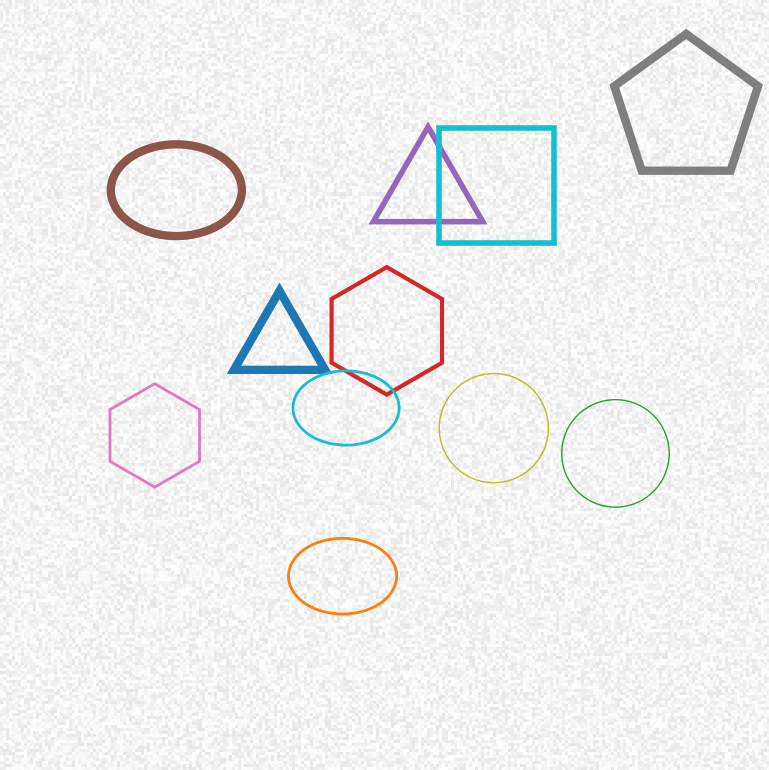[{"shape": "triangle", "thickness": 3, "radius": 0.34, "center": [0.363, 0.554]}, {"shape": "oval", "thickness": 1, "radius": 0.35, "center": [0.445, 0.252]}, {"shape": "circle", "thickness": 0.5, "radius": 0.35, "center": [0.799, 0.411]}, {"shape": "hexagon", "thickness": 1.5, "radius": 0.41, "center": [0.502, 0.57]}, {"shape": "triangle", "thickness": 2, "radius": 0.41, "center": [0.556, 0.753]}, {"shape": "oval", "thickness": 3, "radius": 0.43, "center": [0.229, 0.753]}, {"shape": "hexagon", "thickness": 1, "radius": 0.34, "center": [0.201, 0.435]}, {"shape": "pentagon", "thickness": 3, "radius": 0.49, "center": [0.891, 0.858]}, {"shape": "circle", "thickness": 0.5, "radius": 0.35, "center": [0.641, 0.444]}, {"shape": "oval", "thickness": 1, "radius": 0.34, "center": [0.449, 0.47]}, {"shape": "square", "thickness": 2, "radius": 0.37, "center": [0.645, 0.759]}]